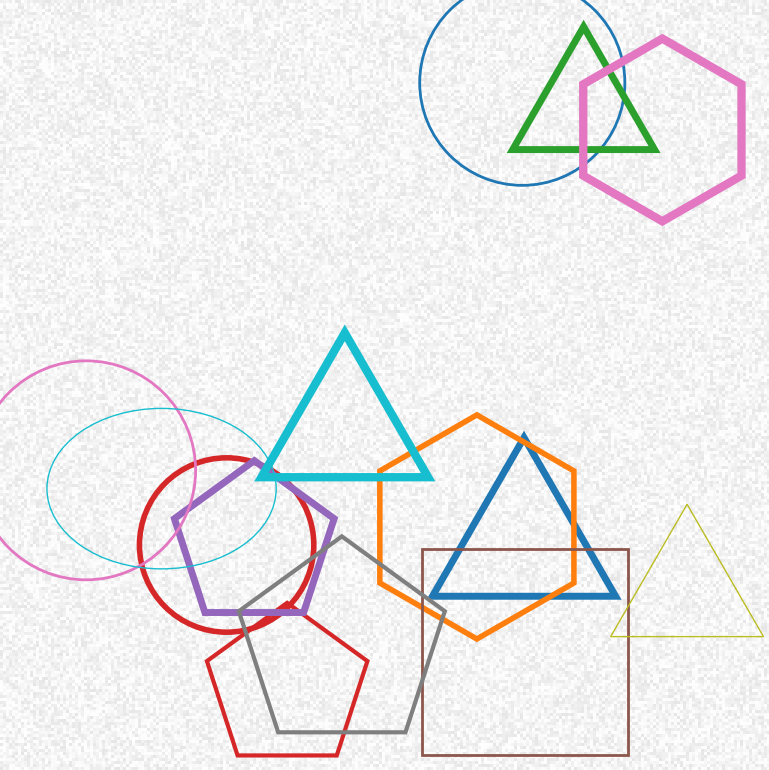[{"shape": "triangle", "thickness": 2.5, "radius": 0.69, "center": [0.681, 0.294]}, {"shape": "circle", "thickness": 1, "radius": 0.67, "center": [0.678, 0.892]}, {"shape": "hexagon", "thickness": 2, "radius": 0.73, "center": [0.619, 0.316]}, {"shape": "triangle", "thickness": 2.5, "radius": 0.53, "center": [0.758, 0.859]}, {"shape": "pentagon", "thickness": 1.5, "radius": 0.55, "center": [0.373, 0.108]}, {"shape": "circle", "thickness": 2, "radius": 0.57, "center": [0.294, 0.292]}, {"shape": "pentagon", "thickness": 2.5, "radius": 0.55, "center": [0.33, 0.293]}, {"shape": "square", "thickness": 1, "radius": 0.67, "center": [0.682, 0.153]}, {"shape": "circle", "thickness": 1, "radius": 0.71, "center": [0.112, 0.389]}, {"shape": "hexagon", "thickness": 3, "radius": 0.59, "center": [0.86, 0.831]}, {"shape": "pentagon", "thickness": 1.5, "radius": 0.7, "center": [0.444, 0.163]}, {"shape": "triangle", "thickness": 0.5, "radius": 0.57, "center": [0.892, 0.231]}, {"shape": "oval", "thickness": 0.5, "radius": 0.74, "center": [0.21, 0.365]}, {"shape": "triangle", "thickness": 3, "radius": 0.63, "center": [0.448, 0.443]}]